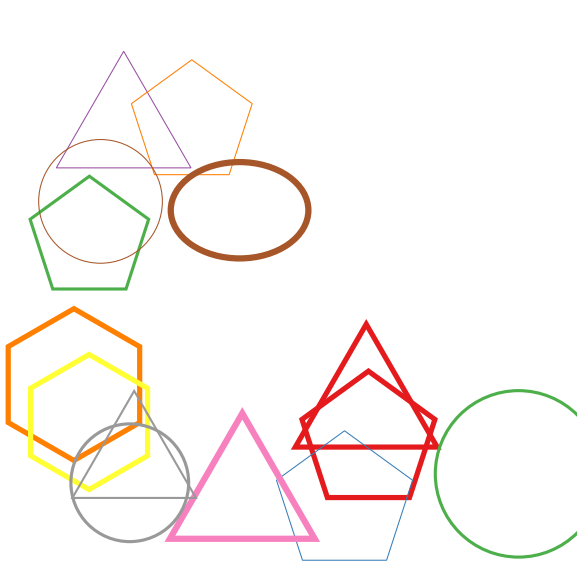[{"shape": "pentagon", "thickness": 2.5, "radius": 0.6, "center": [0.638, 0.235]}, {"shape": "triangle", "thickness": 2.5, "radius": 0.71, "center": [0.634, 0.296]}, {"shape": "pentagon", "thickness": 0.5, "radius": 0.62, "center": [0.597, 0.129]}, {"shape": "pentagon", "thickness": 1.5, "radius": 0.54, "center": [0.155, 0.586]}, {"shape": "circle", "thickness": 1.5, "radius": 0.72, "center": [0.898, 0.179]}, {"shape": "triangle", "thickness": 0.5, "radius": 0.67, "center": [0.214, 0.776]}, {"shape": "pentagon", "thickness": 0.5, "radius": 0.55, "center": [0.332, 0.786]}, {"shape": "hexagon", "thickness": 2.5, "radius": 0.66, "center": [0.128, 0.333]}, {"shape": "hexagon", "thickness": 2.5, "radius": 0.58, "center": [0.154, 0.268]}, {"shape": "oval", "thickness": 3, "radius": 0.6, "center": [0.415, 0.635]}, {"shape": "circle", "thickness": 0.5, "radius": 0.54, "center": [0.174, 0.65]}, {"shape": "triangle", "thickness": 3, "radius": 0.72, "center": [0.42, 0.139]}, {"shape": "circle", "thickness": 1.5, "radius": 0.51, "center": [0.225, 0.163]}, {"shape": "triangle", "thickness": 1, "radius": 0.62, "center": [0.232, 0.199]}]